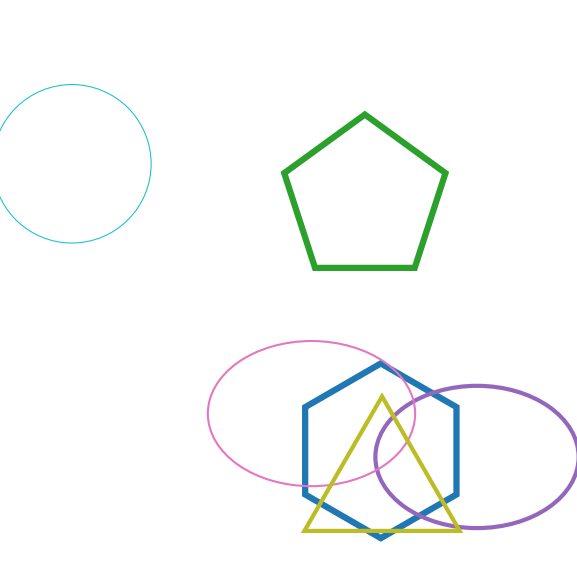[{"shape": "hexagon", "thickness": 3, "radius": 0.76, "center": [0.659, 0.219]}, {"shape": "pentagon", "thickness": 3, "radius": 0.73, "center": [0.632, 0.654]}, {"shape": "oval", "thickness": 2, "radius": 0.88, "center": [0.826, 0.208]}, {"shape": "oval", "thickness": 1, "radius": 0.9, "center": [0.539, 0.283]}, {"shape": "triangle", "thickness": 2, "radius": 0.78, "center": [0.662, 0.157]}, {"shape": "circle", "thickness": 0.5, "radius": 0.69, "center": [0.125, 0.715]}]